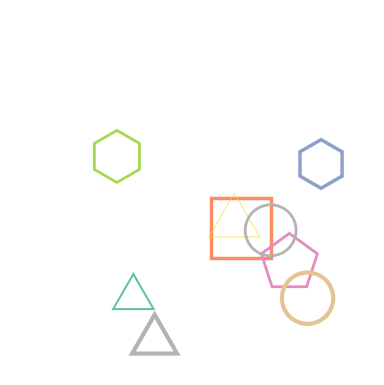[{"shape": "triangle", "thickness": 1.5, "radius": 0.3, "center": [0.346, 0.228]}, {"shape": "square", "thickness": 2.5, "radius": 0.39, "center": [0.627, 0.407]}, {"shape": "hexagon", "thickness": 2.5, "radius": 0.32, "center": [0.834, 0.574]}, {"shape": "pentagon", "thickness": 2, "radius": 0.38, "center": [0.752, 0.317]}, {"shape": "hexagon", "thickness": 2, "radius": 0.34, "center": [0.304, 0.594]}, {"shape": "triangle", "thickness": 0.5, "radius": 0.38, "center": [0.609, 0.423]}, {"shape": "circle", "thickness": 3, "radius": 0.33, "center": [0.799, 0.226]}, {"shape": "circle", "thickness": 2, "radius": 0.33, "center": [0.703, 0.402]}, {"shape": "triangle", "thickness": 3, "radius": 0.34, "center": [0.402, 0.115]}]